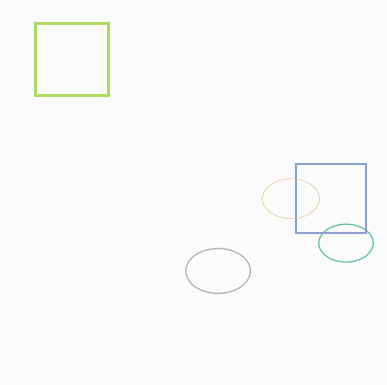[{"shape": "oval", "thickness": 1, "radius": 0.35, "center": [0.893, 0.369]}, {"shape": "square", "thickness": 1.5, "radius": 0.45, "center": [0.854, 0.485]}, {"shape": "square", "thickness": 2, "radius": 0.47, "center": [0.184, 0.847]}, {"shape": "oval", "thickness": 0.5, "radius": 0.37, "center": [0.751, 0.484]}, {"shape": "oval", "thickness": 1, "radius": 0.42, "center": [0.563, 0.296]}]